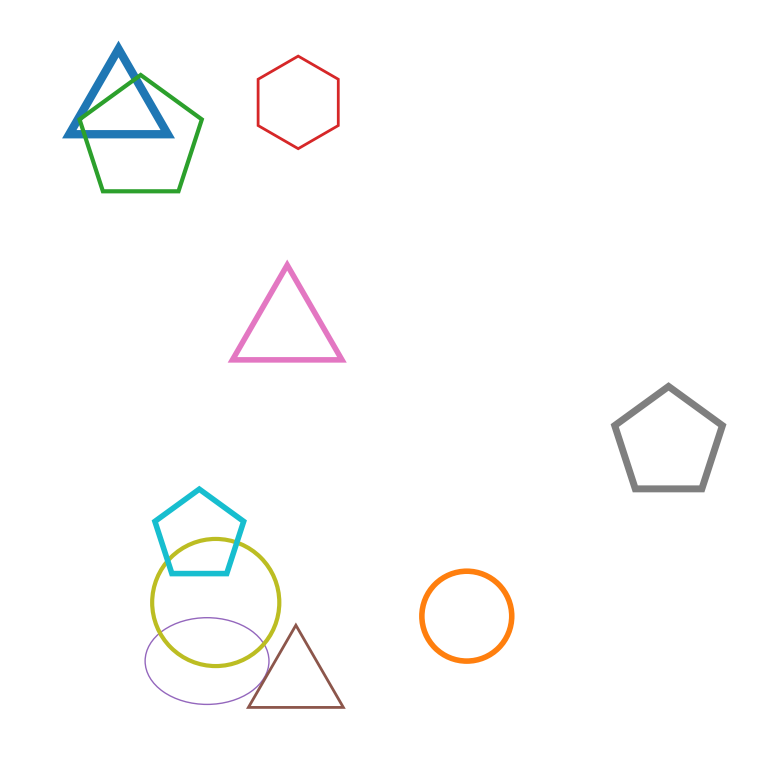[{"shape": "triangle", "thickness": 3, "radius": 0.37, "center": [0.154, 0.863]}, {"shape": "circle", "thickness": 2, "radius": 0.29, "center": [0.606, 0.2]}, {"shape": "pentagon", "thickness": 1.5, "radius": 0.42, "center": [0.183, 0.819]}, {"shape": "hexagon", "thickness": 1, "radius": 0.3, "center": [0.387, 0.867]}, {"shape": "oval", "thickness": 0.5, "radius": 0.4, "center": [0.269, 0.141]}, {"shape": "triangle", "thickness": 1, "radius": 0.36, "center": [0.384, 0.117]}, {"shape": "triangle", "thickness": 2, "radius": 0.41, "center": [0.373, 0.574]}, {"shape": "pentagon", "thickness": 2.5, "radius": 0.37, "center": [0.868, 0.425]}, {"shape": "circle", "thickness": 1.5, "radius": 0.41, "center": [0.28, 0.218]}, {"shape": "pentagon", "thickness": 2, "radius": 0.3, "center": [0.259, 0.304]}]